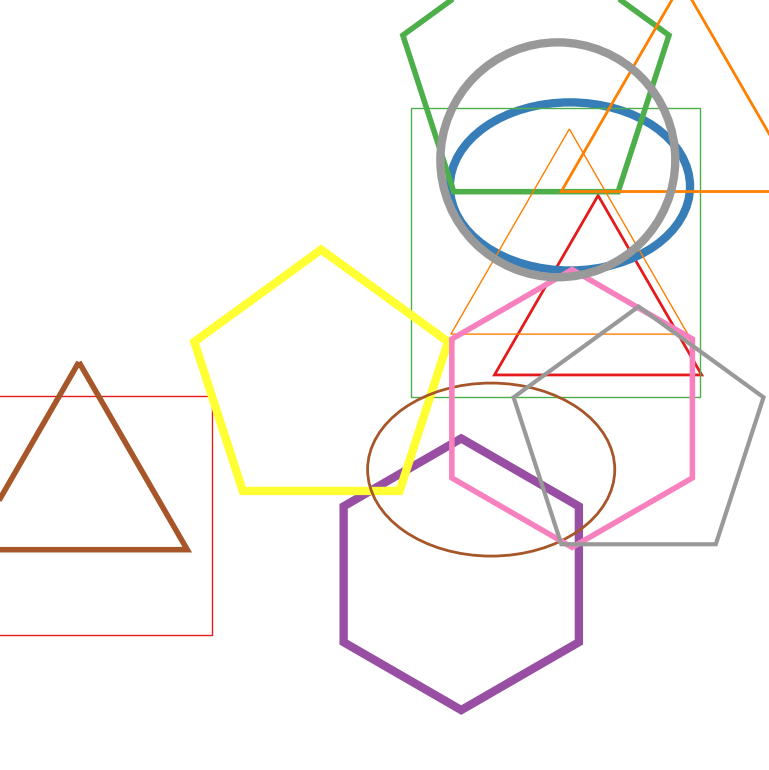[{"shape": "square", "thickness": 0.5, "radius": 0.78, "center": [0.12, 0.33]}, {"shape": "triangle", "thickness": 1, "radius": 0.78, "center": [0.777, 0.591]}, {"shape": "oval", "thickness": 3, "radius": 0.78, "center": [0.74, 0.758]}, {"shape": "square", "thickness": 0.5, "radius": 0.94, "center": [0.721, 0.672]}, {"shape": "pentagon", "thickness": 2, "radius": 0.91, "center": [0.696, 0.898]}, {"shape": "hexagon", "thickness": 3, "radius": 0.88, "center": [0.599, 0.254]}, {"shape": "triangle", "thickness": 1, "radius": 0.9, "center": [0.886, 0.842]}, {"shape": "triangle", "thickness": 0.5, "radius": 0.89, "center": [0.739, 0.655]}, {"shape": "pentagon", "thickness": 3, "radius": 0.87, "center": [0.417, 0.503]}, {"shape": "oval", "thickness": 1, "radius": 0.8, "center": [0.638, 0.39]}, {"shape": "triangle", "thickness": 2, "radius": 0.81, "center": [0.102, 0.367]}, {"shape": "hexagon", "thickness": 2, "radius": 0.9, "center": [0.743, 0.47]}, {"shape": "pentagon", "thickness": 1.5, "radius": 0.85, "center": [0.829, 0.431]}, {"shape": "circle", "thickness": 3, "radius": 0.76, "center": [0.724, 0.792]}]